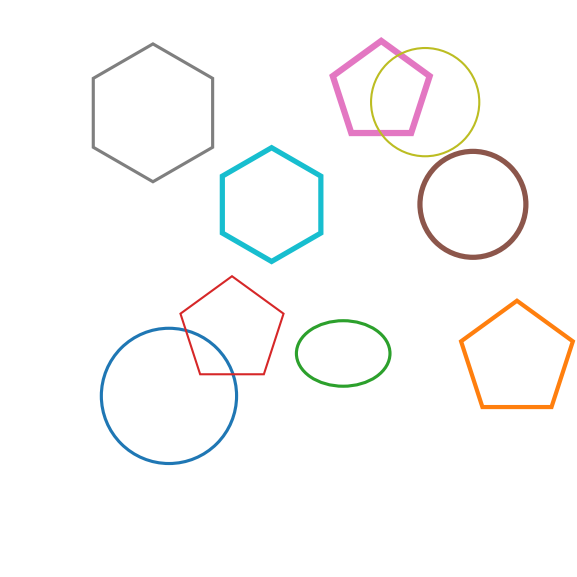[{"shape": "circle", "thickness": 1.5, "radius": 0.59, "center": [0.293, 0.314]}, {"shape": "pentagon", "thickness": 2, "radius": 0.51, "center": [0.895, 0.377]}, {"shape": "oval", "thickness": 1.5, "radius": 0.41, "center": [0.594, 0.387]}, {"shape": "pentagon", "thickness": 1, "radius": 0.47, "center": [0.402, 0.427]}, {"shape": "circle", "thickness": 2.5, "radius": 0.46, "center": [0.819, 0.645]}, {"shape": "pentagon", "thickness": 3, "radius": 0.44, "center": [0.66, 0.84]}, {"shape": "hexagon", "thickness": 1.5, "radius": 0.6, "center": [0.265, 0.804]}, {"shape": "circle", "thickness": 1, "radius": 0.47, "center": [0.736, 0.822]}, {"shape": "hexagon", "thickness": 2.5, "radius": 0.49, "center": [0.47, 0.645]}]